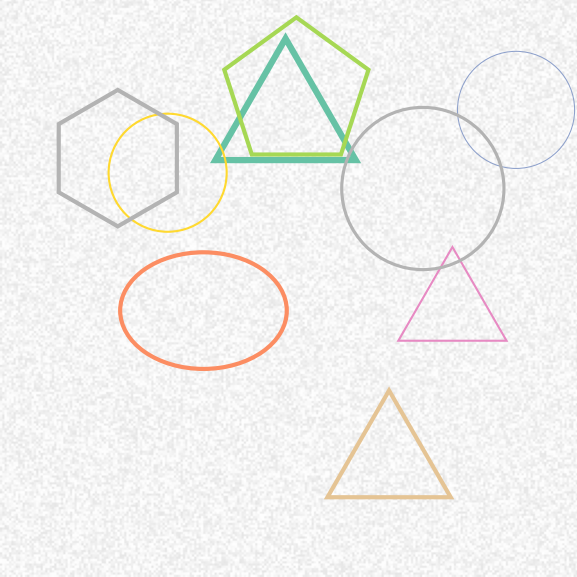[{"shape": "triangle", "thickness": 3, "radius": 0.7, "center": [0.494, 0.792]}, {"shape": "oval", "thickness": 2, "radius": 0.72, "center": [0.352, 0.461]}, {"shape": "circle", "thickness": 0.5, "radius": 0.51, "center": [0.894, 0.809]}, {"shape": "triangle", "thickness": 1, "radius": 0.54, "center": [0.783, 0.463]}, {"shape": "pentagon", "thickness": 2, "radius": 0.66, "center": [0.513, 0.838]}, {"shape": "circle", "thickness": 1, "radius": 0.51, "center": [0.29, 0.7]}, {"shape": "triangle", "thickness": 2, "radius": 0.62, "center": [0.674, 0.2]}, {"shape": "hexagon", "thickness": 2, "radius": 0.59, "center": [0.204, 0.725]}, {"shape": "circle", "thickness": 1.5, "radius": 0.7, "center": [0.732, 0.673]}]